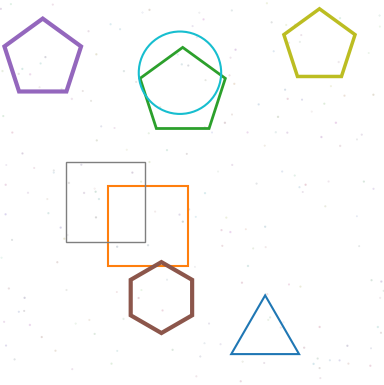[{"shape": "triangle", "thickness": 1.5, "radius": 0.51, "center": [0.689, 0.131]}, {"shape": "square", "thickness": 1.5, "radius": 0.52, "center": [0.384, 0.414]}, {"shape": "pentagon", "thickness": 2, "radius": 0.58, "center": [0.475, 0.76]}, {"shape": "pentagon", "thickness": 3, "radius": 0.52, "center": [0.111, 0.847]}, {"shape": "hexagon", "thickness": 3, "radius": 0.46, "center": [0.419, 0.227]}, {"shape": "square", "thickness": 1, "radius": 0.52, "center": [0.274, 0.475]}, {"shape": "pentagon", "thickness": 2.5, "radius": 0.49, "center": [0.83, 0.88]}, {"shape": "circle", "thickness": 1.5, "radius": 0.54, "center": [0.467, 0.811]}]